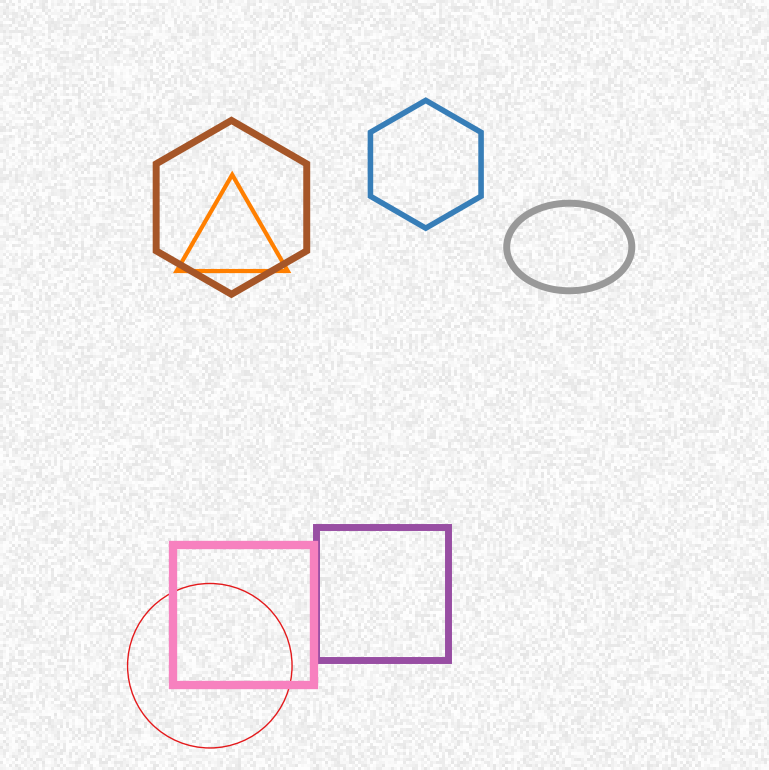[{"shape": "circle", "thickness": 0.5, "radius": 0.53, "center": [0.272, 0.135]}, {"shape": "hexagon", "thickness": 2, "radius": 0.41, "center": [0.553, 0.787]}, {"shape": "square", "thickness": 2.5, "radius": 0.43, "center": [0.496, 0.229]}, {"shape": "triangle", "thickness": 1.5, "radius": 0.42, "center": [0.302, 0.69]}, {"shape": "hexagon", "thickness": 2.5, "radius": 0.56, "center": [0.301, 0.731]}, {"shape": "square", "thickness": 3, "radius": 0.46, "center": [0.316, 0.202]}, {"shape": "oval", "thickness": 2.5, "radius": 0.41, "center": [0.739, 0.679]}]